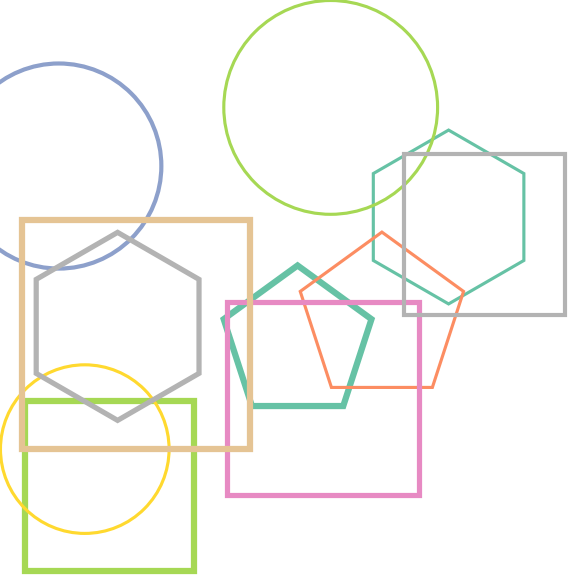[{"shape": "hexagon", "thickness": 1.5, "radius": 0.75, "center": [0.777, 0.623]}, {"shape": "pentagon", "thickness": 3, "radius": 0.67, "center": [0.515, 0.405]}, {"shape": "pentagon", "thickness": 1.5, "radius": 0.74, "center": [0.661, 0.449]}, {"shape": "circle", "thickness": 2, "radius": 0.89, "center": [0.102, 0.712]}, {"shape": "square", "thickness": 2.5, "radius": 0.83, "center": [0.56, 0.309]}, {"shape": "circle", "thickness": 1.5, "radius": 0.93, "center": [0.573, 0.813]}, {"shape": "square", "thickness": 3, "radius": 0.73, "center": [0.19, 0.157]}, {"shape": "circle", "thickness": 1.5, "radius": 0.73, "center": [0.147, 0.221]}, {"shape": "square", "thickness": 3, "radius": 0.99, "center": [0.235, 0.42]}, {"shape": "square", "thickness": 2, "radius": 0.7, "center": [0.839, 0.593]}, {"shape": "hexagon", "thickness": 2.5, "radius": 0.81, "center": [0.204, 0.434]}]